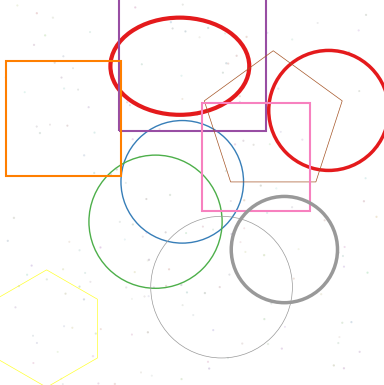[{"shape": "oval", "thickness": 3, "radius": 0.9, "center": [0.467, 0.828]}, {"shape": "circle", "thickness": 2.5, "radius": 0.78, "center": [0.854, 0.713]}, {"shape": "circle", "thickness": 1, "radius": 0.8, "center": [0.473, 0.528]}, {"shape": "circle", "thickness": 1, "radius": 0.86, "center": [0.404, 0.424]}, {"shape": "square", "thickness": 1.5, "radius": 0.96, "center": [0.5, 0.85]}, {"shape": "square", "thickness": 1.5, "radius": 0.75, "center": [0.165, 0.692]}, {"shape": "hexagon", "thickness": 0.5, "radius": 0.76, "center": [0.121, 0.147]}, {"shape": "pentagon", "thickness": 0.5, "radius": 0.94, "center": [0.71, 0.68]}, {"shape": "square", "thickness": 1.5, "radius": 0.7, "center": [0.665, 0.591]}, {"shape": "circle", "thickness": 2.5, "radius": 0.69, "center": [0.739, 0.352]}, {"shape": "circle", "thickness": 0.5, "radius": 0.92, "center": [0.575, 0.254]}]